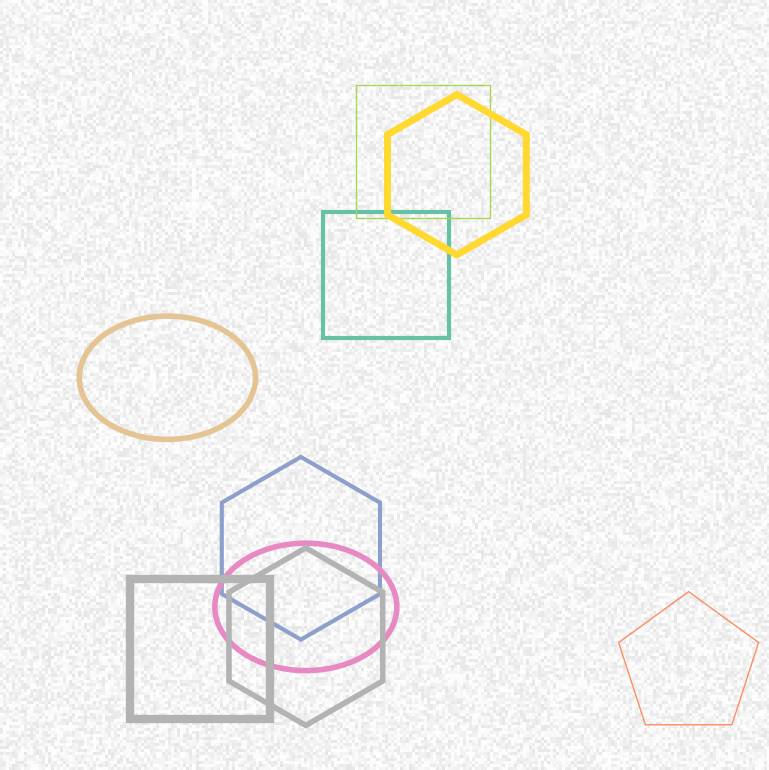[{"shape": "square", "thickness": 1.5, "radius": 0.41, "center": [0.501, 0.643]}, {"shape": "pentagon", "thickness": 0.5, "radius": 0.48, "center": [0.894, 0.136]}, {"shape": "hexagon", "thickness": 1.5, "radius": 0.59, "center": [0.391, 0.288]}, {"shape": "oval", "thickness": 2, "radius": 0.59, "center": [0.397, 0.212]}, {"shape": "square", "thickness": 0.5, "radius": 0.43, "center": [0.549, 0.803]}, {"shape": "hexagon", "thickness": 2.5, "radius": 0.52, "center": [0.593, 0.773]}, {"shape": "oval", "thickness": 2, "radius": 0.57, "center": [0.217, 0.509]}, {"shape": "hexagon", "thickness": 2, "radius": 0.58, "center": [0.397, 0.173]}, {"shape": "square", "thickness": 3, "radius": 0.45, "center": [0.26, 0.157]}]